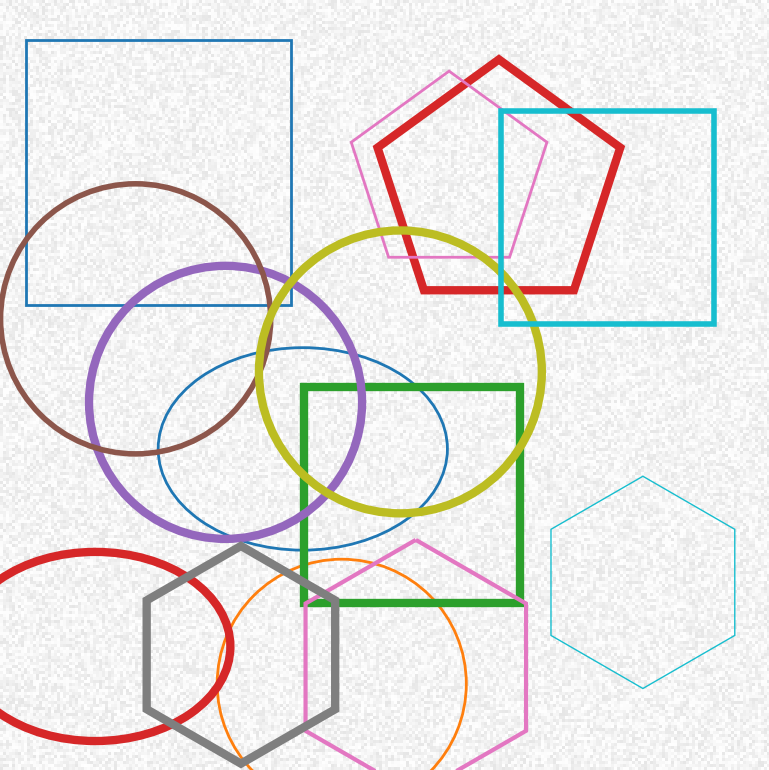[{"shape": "oval", "thickness": 1, "radius": 0.94, "center": [0.393, 0.417]}, {"shape": "square", "thickness": 1, "radius": 0.86, "center": [0.206, 0.776]}, {"shape": "circle", "thickness": 1, "radius": 0.81, "center": [0.444, 0.112]}, {"shape": "square", "thickness": 3, "radius": 0.7, "center": [0.535, 0.357]}, {"shape": "pentagon", "thickness": 3, "radius": 0.83, "center": [0.648, 0.757]}, {"shape": "oval", "thickness": 3, "radius": 0.88, "center": [0.124, 0.16]}, {"shape": "circle", "thickness": 3, "radius": 0.89, "center": [0.293, 0.477]}, {"shape": "circle", "thickness": 2, "radius": 0.88, "center": [0.176, 0.586]}, {"shape": "pentagon", "thickness": 1, "radius": 0.67, "center": [0.583, 0.774]}, {"shape": "hexagon", "thickness": 1.5, "radius": 0.83, "center": [0.54, 0.134]}, {"shape": "hexagon", "thickness": 3, "radius": 0.71, "center": [0.313, 0.15]}, {"shape": "circle", "thickness": 3, "radius": 0.92, "center": [0.52, 0.517]}, {"shape": "square", "thickness": 2, "radius": 0.69, "center": [0.79, 0.717]}, {"shape": "hexagon", "thickness": 0.5, "radius": 0.69, "center": [0.835, 0.244]}]